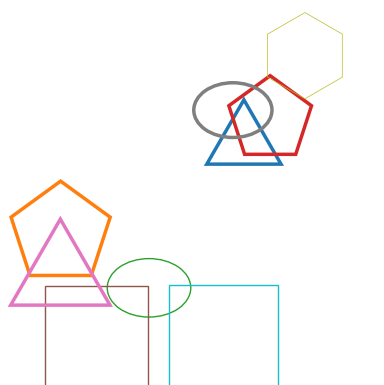[{"shape": "triangle", "thickness": 2.5, "radius": 0.56, "center": [0.634, 0.629]}, {"shape": "pentagon", "thickness": 2.5, "radius": 0.68, "center": [0.157, 0.394]}, {"shape": "oval", "thickness": 1, "radius": 0.54, "center": [0.387, 0.252]}, {"shape": "pentagon", "thickness": 2.5, "radius": 0.56, "center": [0.702, 0.69]}, {"shape": "square", "thickness": 1, "radius": 0.67, "center": [0.252, 0.124]}, {"shape": "triangle", "thickness": 2.5, "radius": 0.74, "center": [0.157, 0.282]}, {"shape": "oval", "thickness": 2.5, "radius": 0.51, "center": [0.605, 0.714]}, {"shape": "hexagon", "thickness": 0.5, "radius": 0.56, "center": [0.792, 0.855]}, {"shape": "square", "thickness": 1, "radius": 0.71, "center": [0.58, 0.119]}]